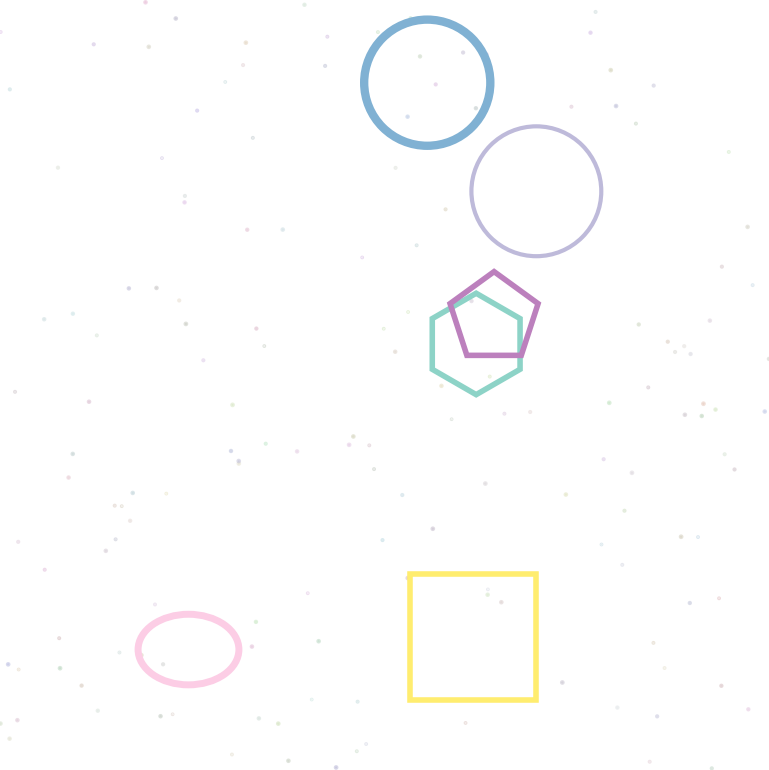[{"shape": "hexagon", "thickness": 2, "radius": 0.33, "center": [0.618, 0.553]}, {"shape": "circle", "thickness": 1.5, "radius": 0.42, "center": [0.697, 0.752]}, {"shape": "circle", "thickness": 3, "radius": 0.41, "center": [0.555, 0.893]}, {"shape": "oval", "thickness": 2.5, "radius": 0.33, "center": [0.245, 0.156]}, {"shape": "pentagon", "thickness": 2, "radius": 0.3, "center": [0.642, 0.587]}, {"shape": "square", "thickness": 2, "radius": 0.41, "center": [0.614, 0.173]}]